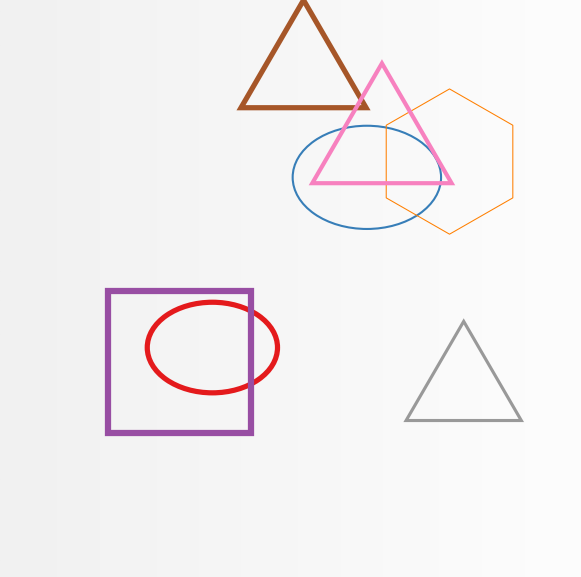[{"shape": "oval", "thickness": 2.5, "radius": 0.56, "center": [0.365, 0.397]}, {"shape": "oval", "thickness": 1, "radius": 0.64, "center": [0.631, 0.692]}, {"shape": "square", "thickness": 3, "radius": 0.62, "center": [0.308, 0.372]}, {"shape": "hexagon", "thickness": 0.5, "radius": 0.63, "center": [0.773, 0.719]}, {"shape": "triangle", "thickness": 2.5, "radius": 0.62, "center": [0.522, 0.875]}, {"shape": "triangle", "thickness": 2, "radius": 0.69, "center": [0.657, 0.751]}, {"shape": "triangle", "thickness": 1.5, "radius": 0.57, "center": [0.798, 0.328]}]